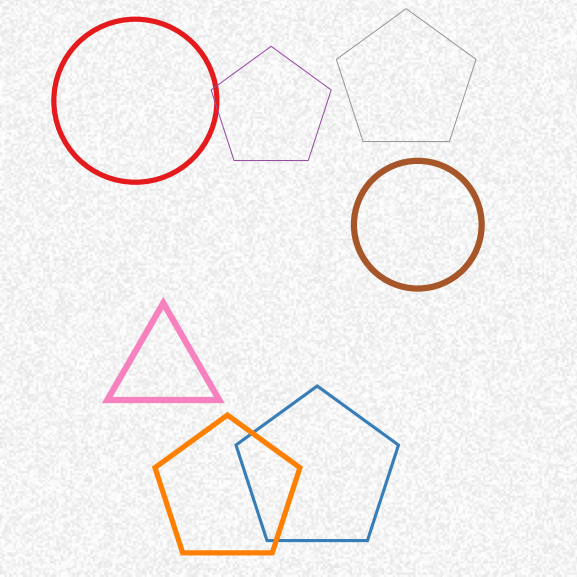[{"shape": "circle", "thickness": 2.5, "radius": 0.71, "center": [0.234, 0.825]}, {"shape": "pentagon", "thickness": 1.5, "radius": 0.74, "center": [0.549, 0.183]}, {"shape": "pentagon", "thickness": 0.5, "radius": 0.55, "center": [0.47, 0.81]}, {"shape": "pentagon", "thickness": 2.5, "radius": 0.66, "center": [0.394, 0.149]}, {"shape": "circle", "thickness": 3, "radius": 0.55, "center": [0.723, 0.61]}, {"shape": "triangle", "thickness": 3, "radius": 0.56, "center": [0.283, 0.362]}, {"shape": "pentagon", "thickness": 0.5, "radius": 0.64, "center": [0.703, 0.857]}]